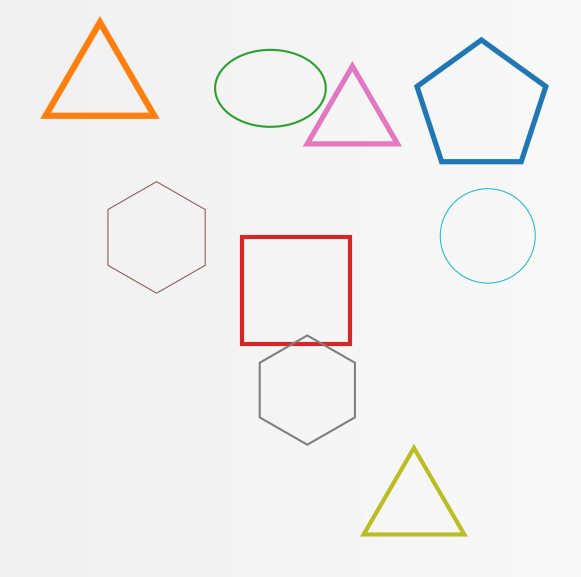[{"shape": "pentagon", "thickness": 2.5, "radius": 0.58, "center": [0.828, 0.813]}, {"shape": "triangle", "thickness": 3, "radius": 0.54, "center": [0.172, 0.853]}, {"shape": "oval", "thickness": 1, "radius": 0.48, "center": [0.465, 0.846]}, {"shape": "square", "thickness": 2, "radius": 0.46, "center": [0.51, 0.496]}, {"shape": "hexagon", "thickness": 0.5, "radius": 0.48, "center": [0.269, 0.588]}, {"shape": "triangle", "thickness": 2.5, "radius": 0.45, "center": [0.606, 0.795]}, {"shape": "hexagon", "thickness": 1, "radius": 0.47, "center": [0.529, 0.324]}, {"shape": "triangle", "thickness": 2, "radius": 0.5, "center": [0.712, 0.124]}, {"shape": "circle", "thickness": 0.5, "radius": 0.41, "center": [0.839, 0.591]}]